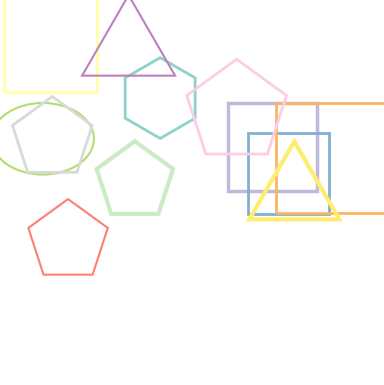[{"shape": "hexagon", "thickness": 2, "radius": 0.52, "center": [0.416, 0.745]}, {"shape": "square", "thickness": 2.5, "radius": 0.61, "center": [0.131, 0.882]}, {"shape": "square", "thickness": 2.5, "radius": 0.57, "center": [0.708, 0.618]}, {"shape": "pentagon", "thickness": 1.5, "radius": 0.54, "center": [0.177, 0.374]}, {"shape": "square", "thickness": 2, "radius": 0.53, "center": [0.749, 0.55]}, {"shape": "square", "thickness": 2, "radius": 0.71, "center": [0.86, 0.59]}, {"shape": "oval", "thickness": 1.5, "radius": 0.66, "center": [0.111, 0.64]}, {"shape": "pentagon", "thickness": 2, "radius": 0.68, "center": [0.615, 0.71]}, {"shape": "pentagon", "thickness": 2, "radius": 0.54, "center": [0.136, 0.641]}, {"shape": "triangle", "thickness": 1.5, "radius": 0.7, "center": [0.334, 0.873]}, {"shape": "pentagon", "thickness": 3, "radius": 0.52, "center": [0.35, 0.529]}, {"shape": "triangle", "thickness": 3, "radius": 0.67, "center": [0.764, 0.498]}]